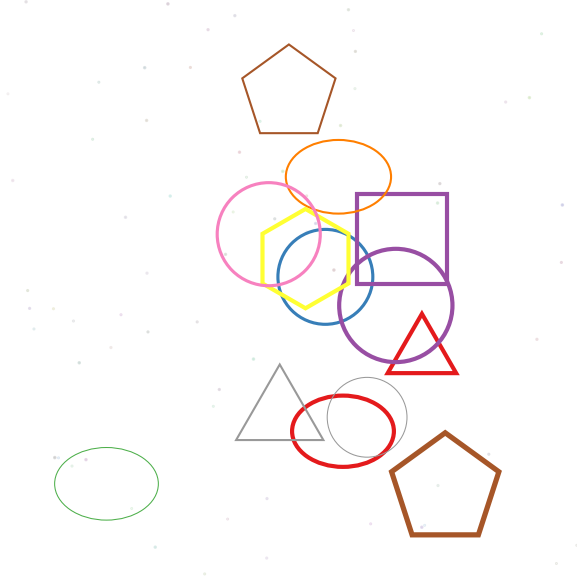[{"shape": "triangle", "thickness": 2, "radius": 0.34, "center": [0.731, 0.387]}, {"shape": "oval", "thickness": 2, "radius": 0.44, "center": [0.594, 0.252]}, {"shape": "circle", "thickness": 1.5, "radius": 0.41, "center": [0.563, 0.52]}, {"shape": "oval", "thickness": 0.5, "radius": 0.45, "center": [0.184, 0.161]}, {"shape": "square", "thickness": 2, "radius": 0.39, "center": [0.696, 0.586]}, {"shape": "circle", "thickness": 2, "radius": 0.49, "center": [0.685, 0.47]}, {"shape": "oval", "thickness": 1, "radius": 0.46, "center": [0.586, 0.693]}, {"shape": "hexagon", "thickness": 2, "radius": 0.43, "center": [0.529, 0.551]}, {"shape": "pentagon", "thickness": 2.5, "radius": 0.49, "center": [0.771, 0.152]}, {"shape": "pentagon", "thickness": 1, "radius": 0.42, "center": [0.5, 0.837]}, {"shape": "circle", "thickness": 1.5, "radius": 0.45, "center": [0.465, 0.594]}, {"shape": "triangle", "thickness": 1, "radius": 0.44, "center": [0.484, 0.281]}, {"shape": "circle", "thickness": 0.5, "radius": 0.35, "center": [0.636, 0.277]}]